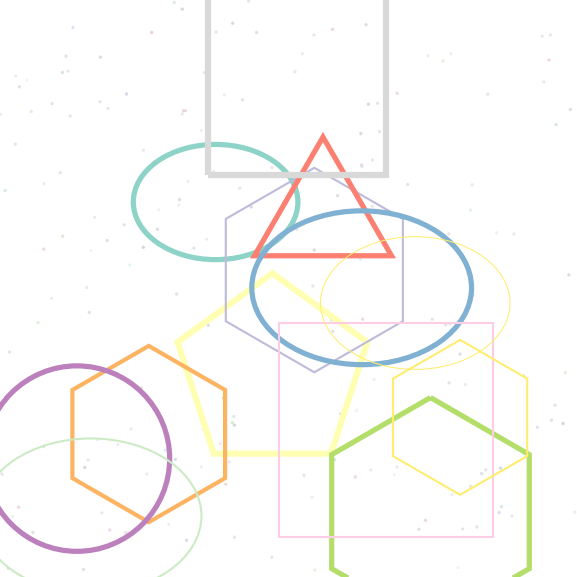[{"shape": "oval", "thickness": 2.5, "radius": 0.71, "center": [0.373, 0.649]}, {"shape": "pentagon", "thickness": 3, "radius": 0.86, "center": [0.472, 0.353]}, {"shape": "hexagon", "thickness": 1, "radius": 0.89, "center": [0.544, 0.531]}, {"shape": "triangle", "thickness": 2.5, "radius": 0.69, "center": [0.559, 0.625]}, {"shape": "oval", "thickness": 2.5, "radius": 0.95, "center": [0.626, 0.501]}, {"shape": "hexagon", "thickness": 2, "radius": 0.76, "center": [0.258, 0.248]}, {"shape": "hexagon", "thickness": 2.5, "radius": 0.99, "center": [0.745, 0.113]}, {"shape": "square", "thickness": 1, "radius": 0.93, "center": [0.669, 0.255]}, {"shape": "square", "thickness": 3, "radius": 0.77, "center": [0.514, 0.849]}, {"shape": "circle", "thickness": 2.5, "radius": 0.8, "center": [0.133, 0.205]}, {"shape": "oval", "thickness": 1, "radius": 0.96, "center": [0.157, 0.106]}, {"shape": "hexagon", "thickness": 1, "radius": 0.67, "center": [0.797, 0.276]}, {"shape": "oval", "thickness": 0.5, "radius": 0.82, "center": [0.719, 0.474]}]